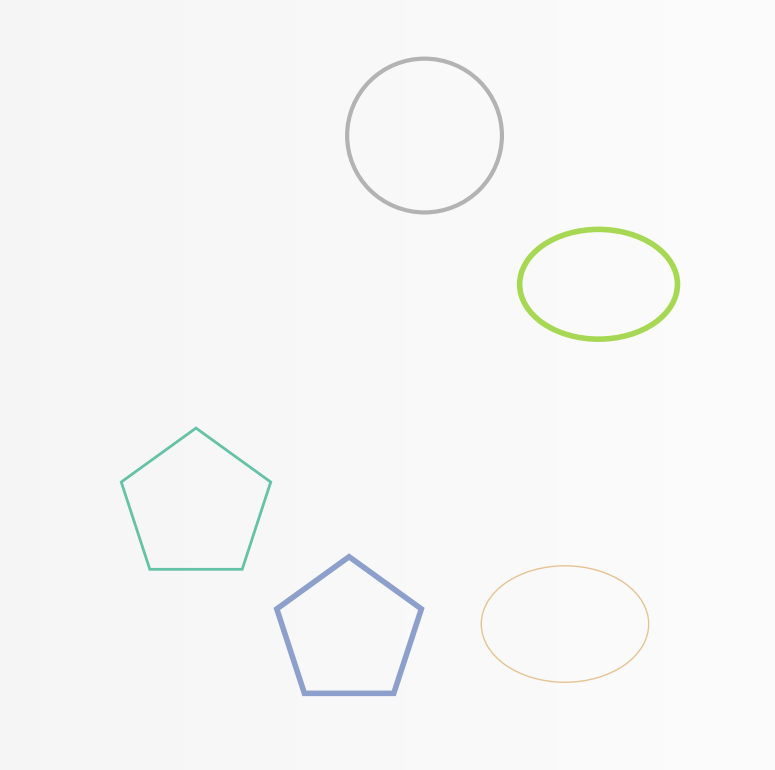[{"shape": "pentagon", "thickness": 1, "radius": 0.51, "center": [0.253, 0.343]}, {"shape": "pentagon", "thickness": 2, "radius": 0.49, "center": [0.45, 0.179]}, {"shape": "oval", "thickness": 2, "radius": 0.51, "center": [0.772, 0.631]}, {"shape": "oval", "thickness": 0.5, "radius": 0.54, "center": [0.729, 0.19]}, {"shape": "circle", "thickness": 1.5, "radius": 0.5, "center": [0.548, 0.824]}]